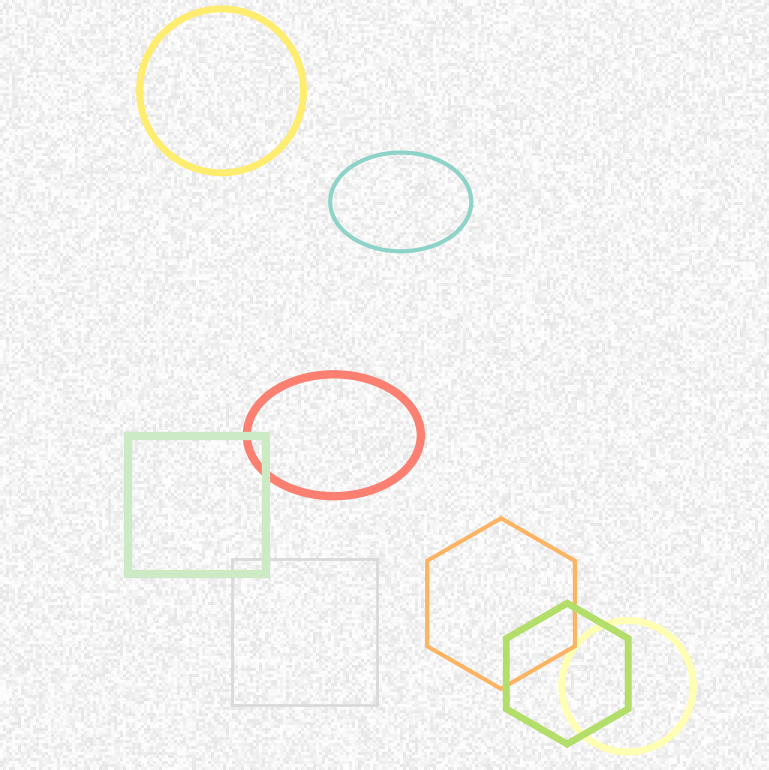[{"shape": "oval", "thickness": 1.5, "radius": 0.46, "center": [0.52, 0.738]}, {"shape": "circle", "thickness": 2.5, "radius": 0.43, "center": [0.815, 0.109]}, {"shape": "oval", "thickness": 3, "radius": 0.57, "center": [0.434, 0.435]}, {"shape": "hexagon", "thickness": 1.5, "radius": 0.55, "center": [0.651, 0.216]}, {"shape": "hexagon", "thickness": 2.5, "radius": 0.46, "center": [0.737, 0.125]}, {"shape": "square", "thickness": 1, "radius": 0.47, "center": [0.395, 0.179]}, {"shape": "square", "thickness": 3, "radius": 0.45, "center": [0.256, 0.344]}, {"shape": "circle", "thickness": 2.5, "radius": 0.53, "center": [0.288, 0.882]}]